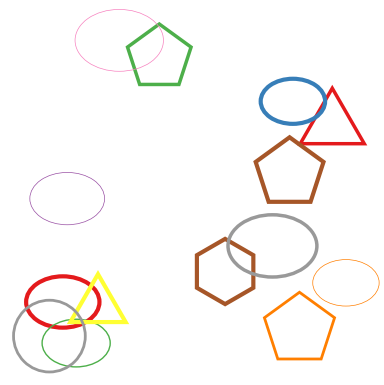[{"shape": "triangle", "thickness": 2.5, "radius": 0.48, "center": [0.863, 0.675]}, {"shape": "oval", "thickness": 3, "radius": 0.48, "center": [0.163, 0.216]}, {"shape": "oval", "thickness": 3, "radius": 0.42, "center": [0.761, 0.737]}, {"shape": "pentagon", "thickness": 2.5, "radius": 0.43, "center": [0.414, 0.851]}, {"shape": "oval", "thickness": 1, "radius": 0.44, "center": [0.198, 0.109]}, {"shape": "oval", "thickness": 0.5, "radius": 0.49, "center": [0.175, 0.484]}, {"shape": "oval", "thickness": 0.5, "radius": 0.43, "center": [0.899, 0.265]}, {"shape": "pentagon", "thickness": 2, "radius": 0.48, "center": [0.778, 0.145]}, {"shape": "triangle", "thickness": 3, "radius": 0.41, "center": [0.255, 0.205]}, {"shape": "pentagon", "thickness": 3, "radius": 0.46, "center": [0.752, 0.551]}, {"shape": "hexagon", "thickness": 3, "radius": 0.42, "center": [0.585, 0.295]}, {"shape": "oval", "thickness": 0.5, "radius": 0.57, "center": [0.31, 0.895]}, {"shape": "oval", "thickness": 2.5, "radius": 0.58, "center": [0.708, 0.361]}, {"shape": "circle", "thickness": 2, "radius": 0.47, "center": [0.128, 0.127]}]